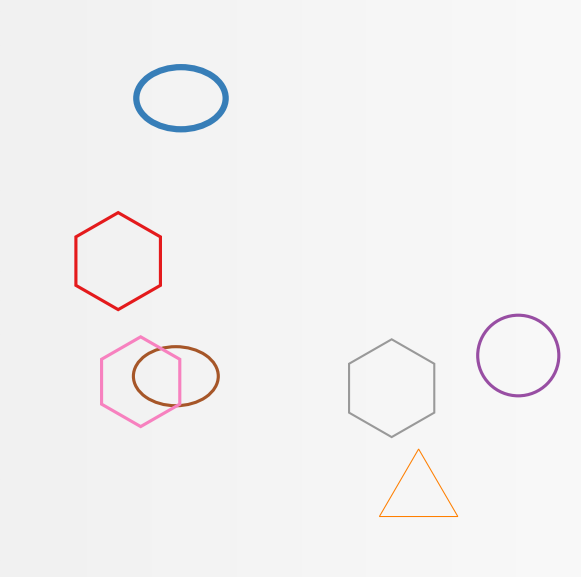[{"shape": "hexagon", "thickness": 1.5, "radius": 0.42, "center": [0.203, 0.547]}, {"shape": "oval", "thickness": 3, "radius": 0.38, "center": [0.311, 0.829]}, {"shape": "circle", "thickness": 1.5, "radius": 0.35, "center": [0.892, 0.384]}, {"shape": "triangle", "thickness": 0.5, "radius": 0.39, "center": [0.72, 0.144]}, {"shape": "oval", "thickness": 1.5, "radius": 0.37, "center": [0.303, 0.348]}, {"shape": "hexagon", "thickness": 1.5, "radius": 0.39, "center": [0.242, 0.338]}, {"shape": "hexagon", "thickness": 1, "radius": 0.42, "center": [0.674, 0.327]}]